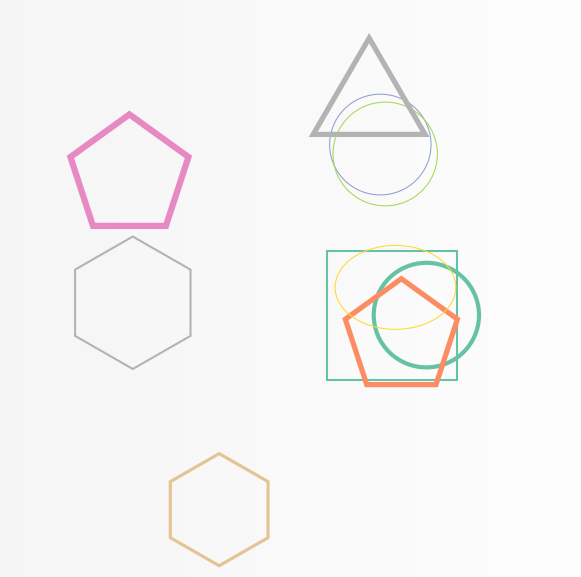[{"shape": "square", "thickness": 1, "radius": 0.56, "center": [0.674, 0.453]}, {"shape": "circle", "thickness": 2, "radius": 0.45, "center": [0.734, 0.453]}, {"shape": "pentagon", "thickness": 2.5, "radius": 0.51, "center": [0.691, 0.415]}, {"shape": "circle", "thickness": 0.5, "radius": 0.44, "center": [0.654, 0.749]}, {"shape": "pentagon", "thickness": 3, "radius": 0.53, "center": [0.223, 0.694]}, {"shape": "circle", "thickness": 0.5, "radius": 0.45, "center": [0.663, 0.733]}, {"shape": "oval", "thickness": 0.5, "radius": 0.52, "center": [0.68, 0.501]}, {"shape": "hexagon", "thickness": 1.5, "radius": 0.49, "center": [0.377, 0.117]}, {"shape": "triangle", "thickness": 2.5, "radius": 0.56, "center": [0.635, 0.822]}, {"shape": "hexagon", "thickness": 1, "radius": 0.57, "center": [0.228, 0.475]}]